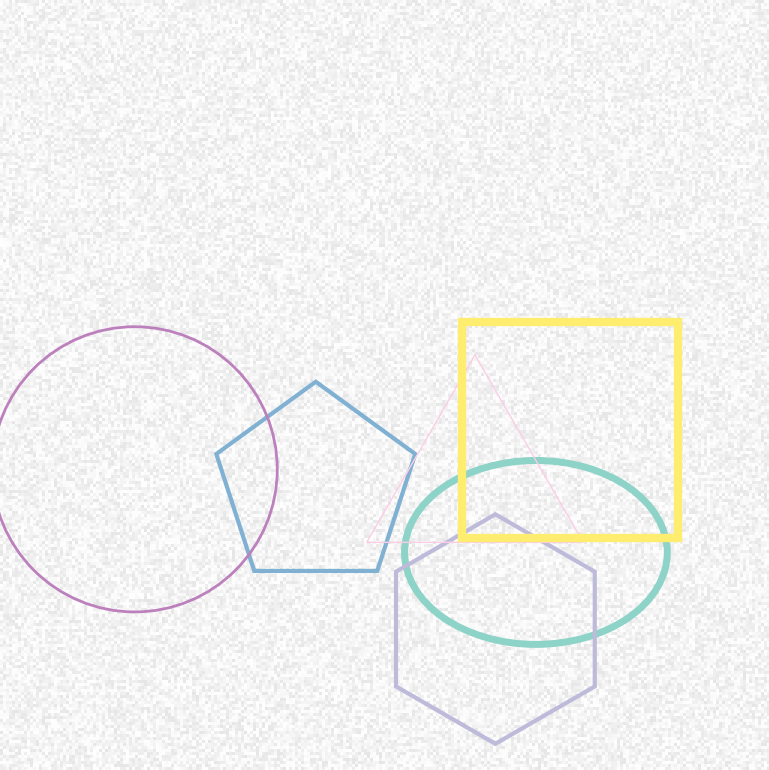[{"shape": "oval", "thickness": 2.5, "radius": 0.85, "center": [0.696, 0.283]}, {"shape": "hexagon", "thickness": 1.5, "radius": 0.75, "center": [0.643, 0.183]}, {"shape": "pentagon", "thickness": 1.5, "radius": 0.68, "center": [0.41, 0.368]}, {"shape": "triangle", "thickness": 0.5, "radius": 0.81, "center": [0.617, 0.377]}, {"shape": "circle", "thickness": 1, "radius": 0.93, "center": [0.175, 0.39]}, {"shape": "square", "thickness": 3, "radius": 0.7, "center": [0.741, 0.441]}]